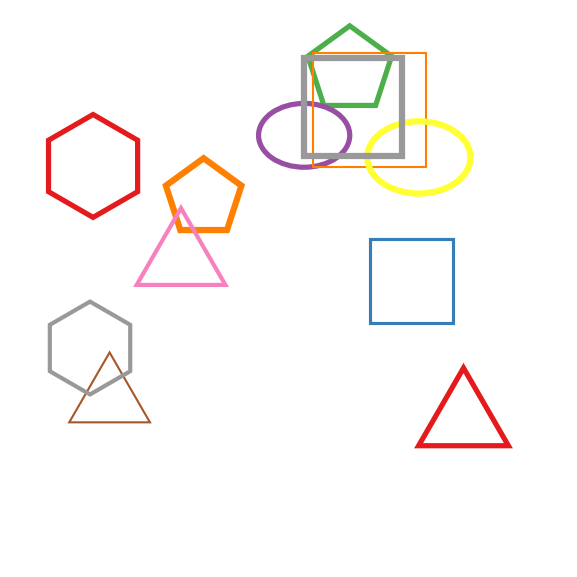[{"shape": "hexagon", "thickness": 2.5, "radius": 0.45, "center": [0.161, 0.712]}, {"shape": "triangle", "thickness": 2.5, "radius": 0.45, "center": [0.803, 0.272]}, {"shape": "square", "thickness": 1.5, "radius": 0.36, "center": [0.713, 0.513]}, {"shape": "pentagon", "thickness": 2.5, "radius": 0.38, "center": [0.606, 0.878]}, {"shape": "oval", "thickness": 2.5, "radius": 0.39, "center": [0.527, 0.765]}, {"shape": "pentagon", "thickness": 3, "radius": 0.34, "center": [0.353, 0.656]}, {"shape": "square", "thickness": 1, "radius": 0.49, "center": [0.64, 0.809]}, {"shape": "oval", "thickness": 3, "radius": 0.45, "center": [0.725, 0.727]}, {"shape": "triangle", "thickness": 1, "radius": 0.4, "center": [0.19, 0.308]}, {"shape": "triangle", "thickness": 2, "radius": 0.44, "center": [0.313, 0.55]}, {"shape": "hexagon", "thickness": 2, "radius": 0.4, "center": [0.156, 0.397]}, {"shape": "square", "thickness": 3, "radius": 0.42, "center": [0.611, 0.814]}]